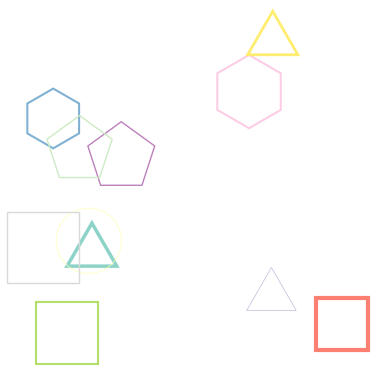[{"shape": "triangle", "thickness": 2.5, "radius": 0.37, "center": [0.239, 0.346]}, {"shape": "circle", "thickness": 0.5, "radius": 0.42, "center": [0.231, 0.375]}, {"shape": "triangle", "thickness": 0.5, "radius": 0.37, "center": [0.705, 0.231]}, {"shape": "square", "thickness": 3, "radius": 0.34, "center": [0.889, 0.158]}, {"shape": "hexagon", "thickness": 1.5, "radius": 0.39, "center": [0.138, 0.692]}, {"shape": "square", "thickness": 1.5, "radius": 0.4, "center": [0.174, 0.135]}, {"shape": "hexagon", "thickness": 1.5, "radius": 0.48, "center": [0.647, 0.762]}, {"shape": "square", "thickness": 1, "radius": 0.46, "center": [0.112, 0.357]}, {"shape": "pentagon", "thickness": 1, "radius": 0.46, "center": [0.315, 0.593]}, {"shape": "pentagon", "thickness": 1, "radius": 0.44, "center": [0.207, 0.611]}, {"shape": "triangle", "thickness": 2, "radius": 0.38, "center": [0.708, 0.895]}]